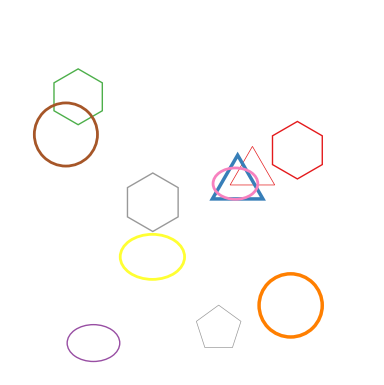[{"shape": "triangle", "thickness": 0.5, "radius": 0.33, "center": [0.656, 0.553]}, {"shape": "hexagon", "thickness": 1, "radius": 0.37, "center": [0.772, 0.61]}, {"shape": "triangle", "thickness": 2.5, "radius": 0.38, "center": [0.617, 0.521]}, {"shape": "hexagon", "thickness": 1, "radius": 0.36, "center": [0.203, 0.749]}, {"shape": "oval", "thickness": 1, "radius": 0.34, "center": [0.243, 0.109]}, {"shape": "circle", "thickness": 2.5, "radius": 0.41, "center": [0.755, 0.207]}, {"shape": "oval", "thickness": 2, "radius": 0.42, "center": [0.396, 0.333]}, {"shape": "circle", "thickness": 2, "radius": 0.41, "center": [0.171, 0.651]}, {"shape": "oval", "thickness": 2, "radius": 0.29, "center": [0.612, 0.523]}, {"shape": "pentagon", "thickness": 0.5, "radius": 0.3, "center": [0.568, 0.147]}, {"shape": "hexagon", "thickness": 1, "radius": 0.38, "center": [0.397, 0.475]}]